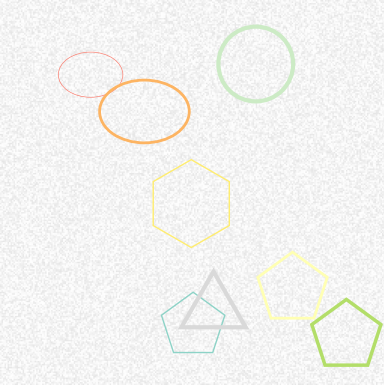[{"shape": "pentagon", "thickness": 1, "radius": 0.43, "center": [0.502, 0.154]}, {"shape": "pentagon", "thickness": 2, "radius": 0.47, "center": [0.76, 0.25]}, {"shape": "oval", "thickness": 0.5, "radius": 0.42, "center": [0.235, 0.806]}, {"shape": "oval", "thickness": 2, "radius": 0.58, "center": [0.375, 0.71]}, {"shape": "pentagon", "thickness": 2.5, "radius": 0.47, "center": [0.9, 0.128]}, {"shape": "triangle", "thickness": 3, "radius": 0.48, "center": [0.555, 0.198]}, {"shape": "circle", "thickness": 3, "radius": 0.49, "center": [0.664, 0.834]}, {"shape": "hexagon", "thickness": 1, "radius": 0.57, "center": [0.497, 0.471]}]